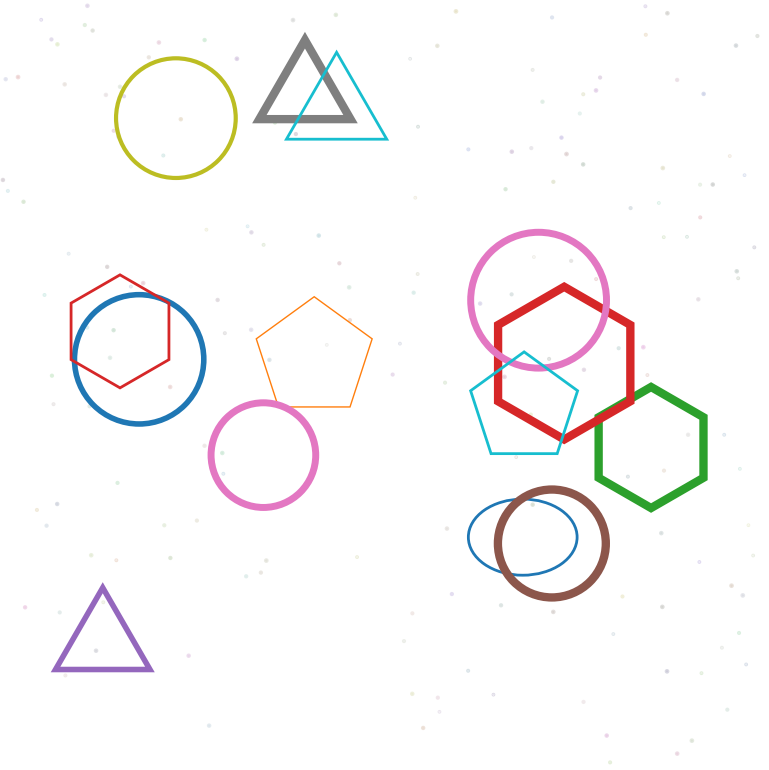[{"shape": "circle", "thickness": 2, "radius": 0.42, "center": [0.181, 0.533]}, {"shape": "oval", "thickness": 1, "radius": 0.35, "center": [0.679, 0.302]}, {"shape": "pentagon", "thickness": 0.5, "radius": 0.4, "center": [0.408, 0.535]}, {"shape": "hexagon", "thickness": 3, "radius": 0.39, "center": [0.846, 0.419]}, {"shape": "hexagon", "thickness": 3, "radius": 0.5, "center": [0.733, 0.528]}, {"shape": "hexagon", "thickness": 1, "radius": 0.37, "center": [0.156, 0.57]}, {"shape": "triangle", "thickness": 2, "radius": 0.35, "center": [0.133, 0.166]}, {"shape": "circle", "thickness": 3, "radius": 0.35, "center": [0.717, 0.294]}, {"shape": "circle", "thickness": 2.5, "radius": 0.34, "center": [0.342, 0.409]}, {"shape": "circle", "thickness": 2.5, "radius": 0.44, "center": [0.699, 0.61]}, {"shape": "triangle", "thickness": 3, "radius": 0.34, "center": [0.396, 0.879]}, {"shape": "circle", "thickness": 1.5, "radius": 0.39, "center": [0.228, 0.847]}, {"shape": "triangle", "thickness": 1, "radius": 0.38, "center": [0.437, 0.857]}, {"shape": "pentagon", "thickness": 1, "radius": 0.37, "center": [0.681, 0.47]}]